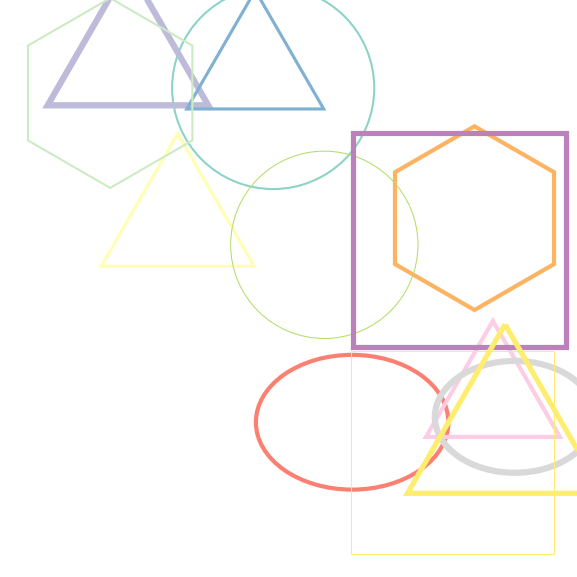[{"shape": "circle", "thickness": 1, "radius": 0.88, "center": [0.473, 0.847]}, {"shape": "triangle", "thickness": 1.5, "radius": 0.77, "center": [0.308, 0.615]}, {"shape": "triangle", "thickness": 3, "radius": 0.8, "center": [0.222, 0.897]}, {"shape": "oval", "thickness": 2, "radius": 0.83, "center": [0.61, 0.268]}, {"shape": "triangle", "thickness": 1.5, "radius": 0.68, "center": [0.442, 0.879]}, {"shape": "hexagon", "thickness": 2, "radius": 0.8, "center": [0.822, 0.621]}, {"shape": "circle", "thickness": 0.5, "radius": 0.81, "center": [0.562, 0.575]}, {"shape": "triangle", "thickness": 2, "radius": 0.67, "center": [0.854, 0.31]}, {"shape": "oval", "thickness": 3, "radius": 0.69, "center": [0.891, 0.277]}, {"shape": "square", "thickness": 2.5, "radius": 0.93, "center": [0.796, 0.583]}, {"shape": "hexagon", "thickness": 1, "radius": 0.82, "center": [0.191, 0.838]}, {"shape": "square", "thickness": 0.5, "radius": 0.88, "center": [0.784, 0.216]}, {"shape": "triangle", "thickness": 2.5, "radius": 0.98, "center": [0.874, 0.242]}]